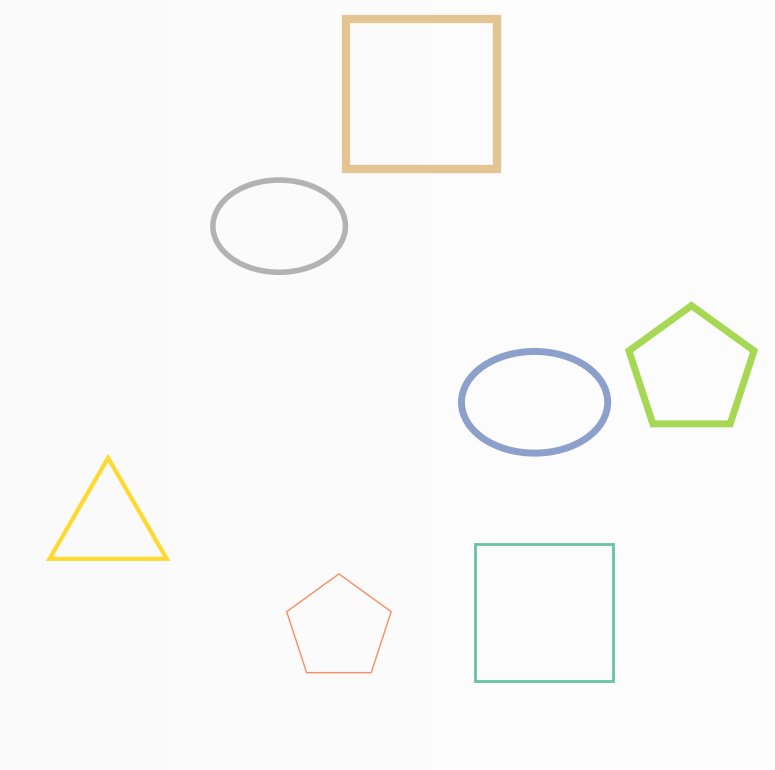[{"shape": "square", "thickness": 1, "radius": 0.44, "center": [0.702, 0.205]}, {"shape": "pentagon", "thickness": 0.5, "radius": 0.35, "center": [0.437, 0.184]}, {"shape": "oval", "thickness": 2.5, "radius": 0.47, "center": [0.69, 0.478]}, {"shape": "pentagon", "thickness": 2.5, "radius": 0.42, "center": [0.892, 0.518]}, {"shape": "triangle", "thickness": 1.5, "radius": 0.44, "center": [0.139, 0.318]}, {"shape": "square", "thickness": 3, "radius": 0.49, "center": [0.544, 0.878]}, {"shape": "oval", "thickness": 2, "radius": 0.43, "center": [0.36, 0.706]}]